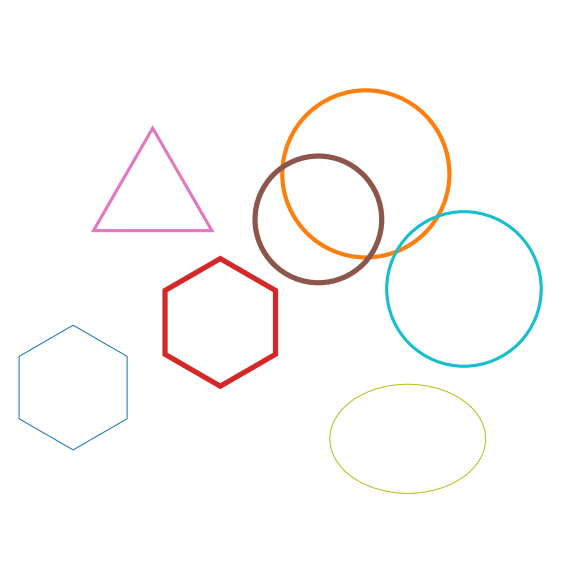[{"shape": "hexagon", "thickness": 0.5, "radius": 0.54, "center": [0.127, 0.328]}, {"shape": "circle", "thickness": 2, "radius": 0.72, "center": [0.633, 0.698]}, {"shape": "hexagon", "thickness": 2.5, "radius": 0.55, "center": [0.381, 0.441]}, {"shape": "circle", "thickness": 2.5, "radius": 0.55, "center": [0.551, 0.619]}, {"shape": "triangle", "thickness": 1.5, "radius": 0.59, "center": [0.264, 0.659]}, {"shape": "oval", "thickness": 0.5, "radius": 0.67, "center": [0.706, 0.239]}, {"shape": "circle", "thickness": 1.5, "radius": 0.67, "center": [0.803, 0.499]}]